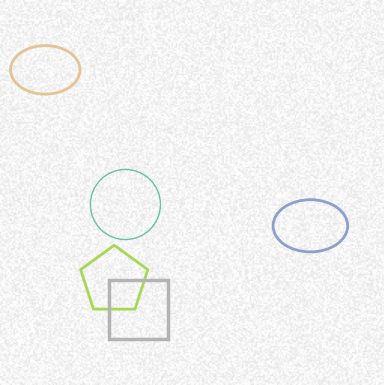[{"shape": "circle", "thickness": 1, "radius": 0.46, "center": [0.326, 0.469]}, {"shape": "oval", "thickness": 2, "radius": 0.48, "center": [0.806, 0.414]}, {"shape": "pentagon", "thickness": 2, "radius": 0.46, "center": [0.297, 0.271]}, {"shape": "oval", "thickness": 2, "radius": 0.45, "center": [0.118, 0.819]}, {"shape": "square", "thickness": 2.5, "radius": 0.38, "center": [0.36, 0.196]}]